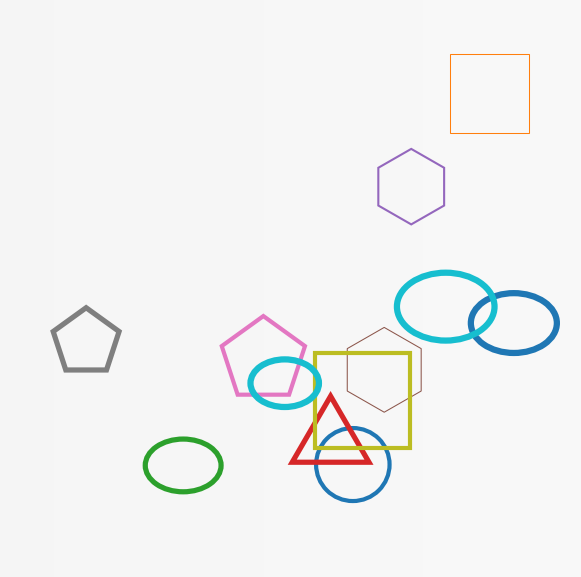[{"shape": "oval", "thickness": 3, "radius": 0.37, "center": [0.884, 0.44]}, {"shape": "circle", "thickness": 2, "radius": 0.32, "center": [0.607, 0.195]}, {"shape": "square", "thickness": 0.5, "radius": 0.34, "center": [0.842, 0.837]}, {"shape": "oval", "thickness": 2.5, "radius": 0.33, "center": [0.315, 0.193]}, {"shape": "triangle", "thickness": 2.5, "radius": 0.38, "center": [0.569, 0.237]}, {"shape": "hexagon", "thickness": 1, "radius": 0.33, "center": [0.707, 0.676]}, {"shape": "hexagon", "thickness": 0.5, "radius": 0.37, "center": [0.661, 0.359]}, {"shape": "pentagon", "thickness": 2, "radius": 0.38, "center": [0.453, 0.377]}, {"shape": "pentagon", "thickness": 2.5, "radius": 0.3, "center": [0.148, 0.407]}, {"shape": "square", "thickness": 2, "radius": 0.41, "center": [0.624, 0.305]}, {"shape": "oval", "thickness": 3, "radius": 0.29, "center": [0.49, 0.336]}, {"shape": "oval", "thickness": 3, "radius": 0.42, "center": [0.767, 0.468]}]